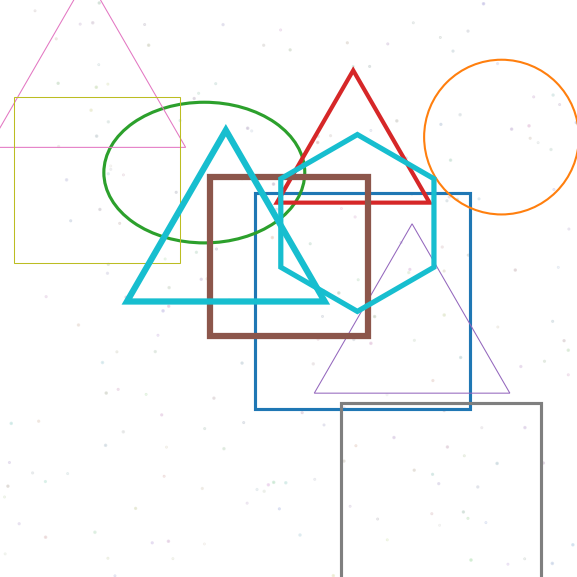[{"shape": "square", "thickness": 1.5, "radius": 0.93, "center": [0.627, 0.478]}, {"shape": "circle", "thickness": 1, "radius": 0.67, "center": [0.868, 0.762]}, {"shape": "oval", "thickness": 1.5, "radius": 0.87, "center": [0.354, 0.7]}, {"shape": "triangle", "thickness": 2, "radius": 0.76, "center": [0.612, 0.725]}, {"shape": "triangle", "thickness": 0.5, "radius": 0.98, "center": [0.714, 0.416]}, {"shape": "square", "thickness": 3, "radius": 0.68, "center": [0.5, 0.555]}, {"shape": "triangle", "thickness": 0.5, "radius": 0.98, "center": [0.151, 0.842]}, {"shape": "square", "thickness": 1.5, "radius": 0.87, "center": [0.763, 0.129]}, {"shape": "square", "thickness": 0.5, "radius": 0.72, "center": [0.168, 0.688]}, {"shape": "triangle", "thickness": 3, "radius": 0.99, "center": [0.391, 0.576]}, {"shape": "hexagon", "thickness": 2.5, "radius": 0.77, "center": [0.619, 0.613]}]